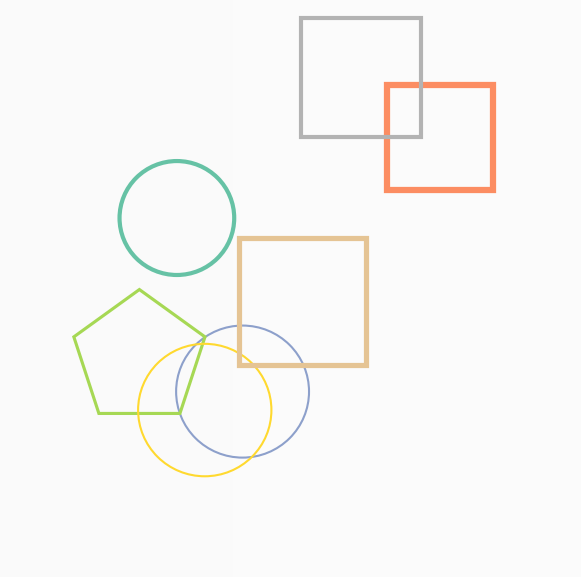[{"shape": "circle", "thickness": 2, "radius": 0.49, "center": [0.304, 0.622]}, {"shape": "square", "thickness": 3, "radius": 0.46, "center": [0.757, 0.761]}, {"shape": "circle", "thickness": 1, "radius": 0.57, "center": [0.417, 0.321]}, {"shape": "pentagon", "thickness": 1.5, "radius": 0.59, "center": [0.24, 0.379]}, {"shape": "circle", "thickness": 1, "radius": 0.57, "center": [0.352, 0.289]}, {"shape": "square", "thickness": 2.5, "radius": 0.55, "center": [0.521, 0.477]}, {"shape": "square", "thickness": 2, "radius": 0.52, "center": [0.622, 0.865]}]